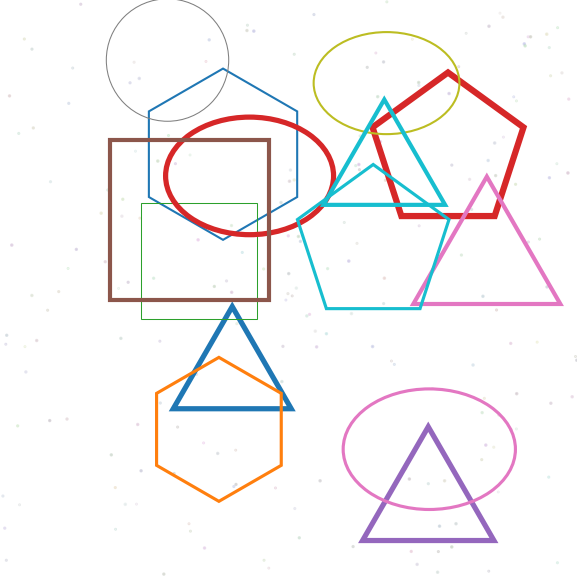[{"shape": "hexagon", "thickness": 1, "radius": 0.74, "center": [0.386, 0.732]}, {"shape": "triangle", "thickness": 2.5, "radius": 0.59, "center": [0.402, 0.35]}, {"shape": "hexagon", "thickness": 1.5, "radius": 0.62, "center": [0.379, 0.256]}, {"shape": "square", "thickness": 0.5, "radius": 0.5, "center": [0.344, 0.547]}, {"shape": "oval", "thickness": 2.5, "radius": 0.73, "center": [0.432, 0.695]}, {"shape": "pentagon", "thickness": 3, "radius": 0.69, "center": [0.776, 0.736]}, {"shape": "triangle", "thickness": 2.5, "radius": 0.66, "center": [0.742, 0.129]}, {"shape": "square", "thickness": 2, "radius": 0.69, "center": [0.329, 0.618]}, {"shape": "triangle", "thickness": 2, "radius": 0.73, "center": [0.843, 0.546]}, {"shape": "oval", "thickness": 1.5, "radius": 0.75, "center": [0.743, 0.221]}, {"shape": "circle", "thickness": 0.5, "radius": 0.53, "center": [0.29, 0.895]}, {"shape": "oval", "thickness": 1, "radius": 0.63, "center": [0.669, 0.855]}, {"shape": "pentagon", "thickness": 1.5, "radius": 0.69, "center": [0.646, 0.576]}, {"shape": "triangle", "thickness": 2, "radius": 0.61, "center": [0.665, 0.705]}]